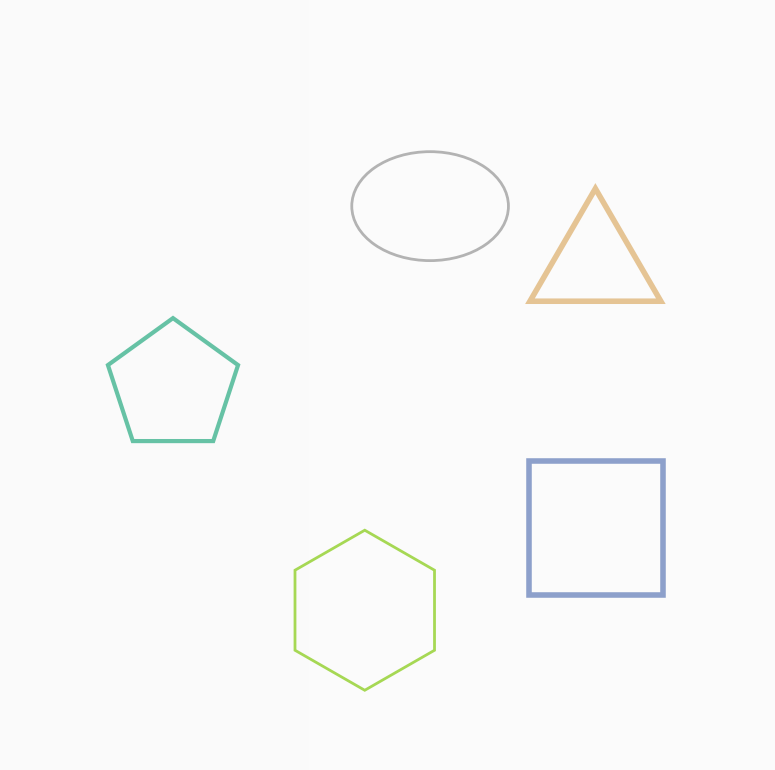[{"shape": "pentagon", "thickness": 1.5, "radius": 0.44, "center": [0.223, 0.499]}, {"shape": "square", "thickness": 2, "radius": 0.43, "center": [0.769, 0.315]}, {"shape": "hexagon", "thickness": 1, "radius": 0.52, "center": [0.471, 0.207]}, {"shape": "triangle", "thickness": 2, "radius": 0.49, "center": [0.768, 0.658]}, {"shape": "oval", "thickness": 1, "radius": 0.51, "center": [0.555, 0.732]}]